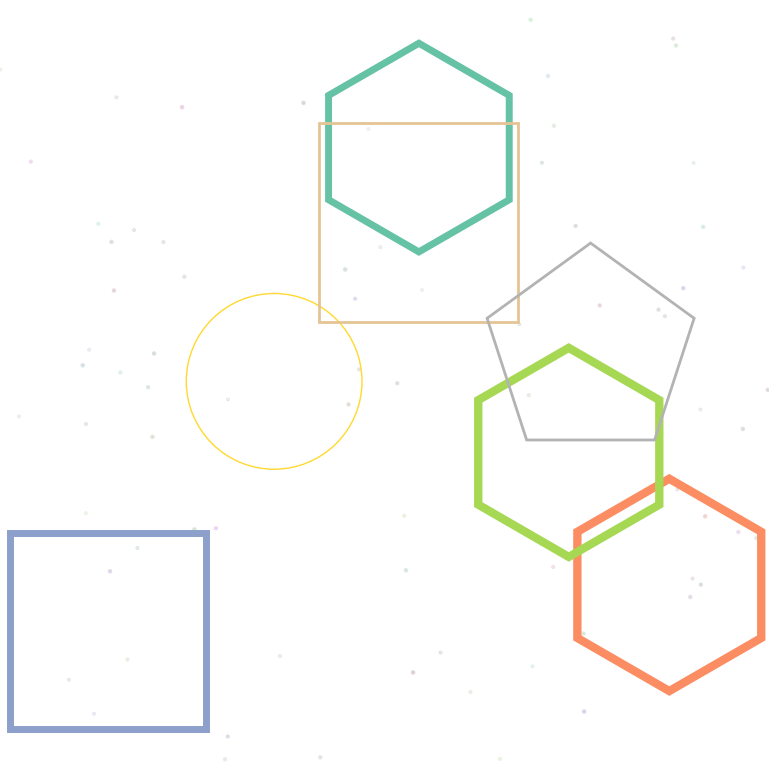[{"shape": "hexagon", "thickness": 2.5, "radius": 0.68, "center": [0.544, 0.808]}, {"shape": "hexagon", "thickness": 3, "radius": 0.69, "center": [0.869, 0.24]}, {"shape": "square", "thickness": 2.5, "radius": 0.64, "center": [0.14, 0.18]}, {"shape": "hexagon", "thickness": 3, "radius": 0.68, "center": [0.739, 0.412]}, {"shape": "circle", "thickness": 0.5, "radius": 0.57, "center": [0.356, 0.505]}, {"shape": "square", "thickness": 1, "radius": 0.65, "center": [0.543, 0.711]}, {"shape": "pentagon", "thickness": 1, "radius": 0.71, "center": [0.767, 0.543]}]